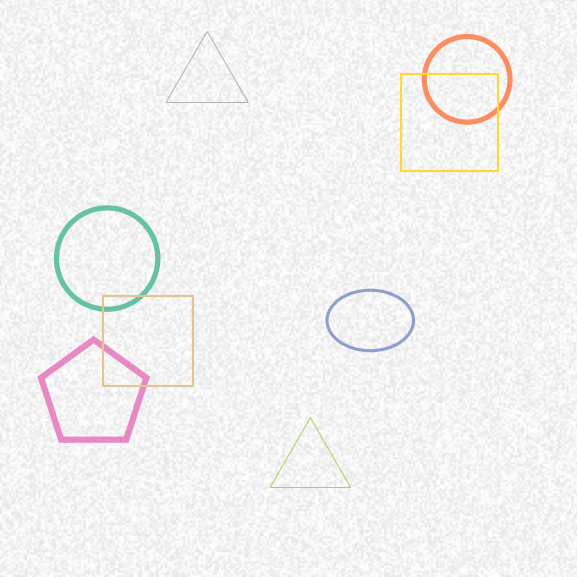[{"shape": "circle", "thickness": 2.5, "radius": 0.44, "center": [0.186, 0.551]}, {"shape": "circle", "thickness": 2.5, "radius": 0.37, "center": [0.809, 0.862]}, {"shape": "oval", "thickness": 1.5, "radius": 0.37, "center": [0.641, 0.444]}, {"shape": "pentagon", "thickness": 3, "radius": 0.48, "center": [0.162, 0.315]}, {"shape": "triangle", "thickness": 0.5, "radius": 0.4, "center": [0.537, 0.195]}, {"shape": "square", "thickness": 1, "radius": 0.42, "center": [0.778, 0.787]}, {"shape": "square", "thickness": 1, "radius": 0.39, "center": [0.256, 0.409]}, {"shape": "triangle", "thickness": 0.5, "radius": 0.41, "center": [0.359, 0.863]}]